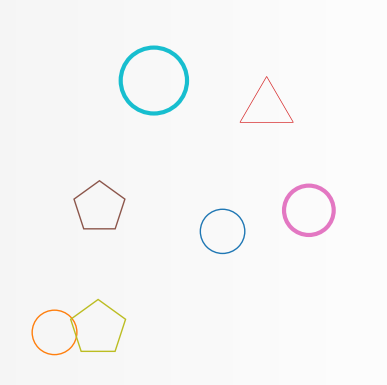[{"shape": "circle", "thickness": 1, "radius": 0.29, "center": [0.574, 0.399]}, {"shape": "circle", "thickness": 1, "radius": 0.29, "center": [0.141, 0.137]}, {"shape": "triangle", "thickness": 0.5, "radius": 0.4, "center": [0.688, 0.722]}, {"shape": "pentagon", "thickness": 1, "radius": 0.35, "center": [0.257, 0.461]}, {"shape": "circle", "thickness": 3, "radius": 0.32, "center": [0.797, 0.454]}, {"shape": "pentagon", "thickness": 1, "radius": 0.37, "center": [0.253, 0.148]}, {"shape": "circle", "thickness": 3, "radius": 0.43, "center": [0.397, 0.791]}]